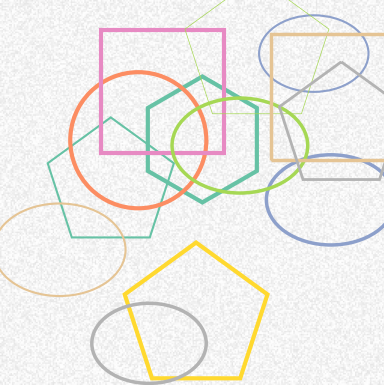[{"shape": "hexagon", "thickness": 3, "radius": 0.82, "center": [0.526, 0.638]}, {"shape": "pentagon", "thickness": 1.5, "radius": 0.86, "center": [0.288, 0.523]}, {"shape": "circle", "thickness": 3, "radius": 0.88, "center": [0.359, 0.636]}, {"shape": "oval", "thickness": 2.5, "radius": 0.84, "center": [0.859, 0.481]}, {"shape": "oval", "thickness": 1.5, "radius": 0.71, "center": [0.815, 0.861]}, {"shape": "square", "thickness": 3, "radius": 0.8, "center": [0.422, 0.762]}, {"shape": "oval", "thickness": 2.5, "radius": 0.88, "center": [0.623, 0.622]}, {"shape": "pentagon", "thickness": 0.5, "radius": 0.98, "center": [0.667, 0.864]}, {"shape": "pentagon", "thickness": 3, "radius": 0.97, "center": [0.509, 0.175]}, {"shape": "square", "thickness": 2.5, "radius": 0.82, "center": [0.868, 0.748]}, {"shape": "oval", "thickness": 1.5, "radius": 0.86, "center": [0.154, 0.351]}, {"shape": "oval", "thickness": 2.5, "radius": 0.74, "center": [0.387, 0.108]}, {"shape": "pentagon", "thickness": 2, "radius": 0.85, "center": [0.886, 0.67]}]